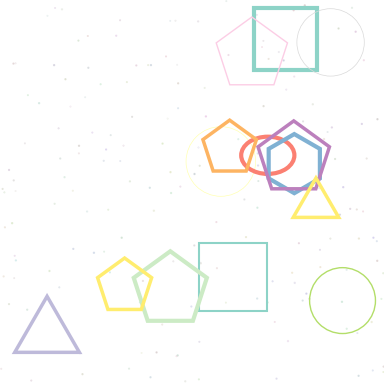[{"shape": "square", "thickness": 1.5, "radius": 0.44, "center": [0.605, 0.281]}, {"shape": "square", "thickness": 3, "radius": 0.4, "center": [0.742, 0.899]}, {"shape": "circle", "thickness": 0.5, "radius": 0.45, "center": [0.574, 0.581]}, {"shape": "triangle", "thickness": 2.5, "radius": 0.48, "center": [0.122, 0.133]}, {"shape": "oval", "thickness": 3, "radius": 0.35, "center": [0.696, 0.597]}, {"shape": "hexagon", "thickness": 3, "radius": 0.38, "center": [0.764, 0.575]}, {"shape": "pentagon", "thickness": 2.5, "radius": 0.36, "center": [0.597, 0.615]}, {"shape": "circle", "thickness": 1, "radius": 0.43, "center": [0.89, 0.219]}, {"shape": "pentagon", "thickness": 1, "radius": 0.49, "center": [0.654, 0.859]}, {"shape": "circle", "thickness": 0.5, "radius": 0.44, "center": [0.859, 0.89]}, {"shape": "pentagon", "thickness": 2.5, "radius": 0.49, "center": [0.763, 0.588]}, {"shape": "pentagon", "thickness": 3, "radius": 0.5, "center": [0.442, 0.248]}, {"shape": "triangle", "thickness": 2.5, "radius": 0.34, "center": [0.821, 0.469]}, {"shape": "pentagon", "thickness": 2.5, "radius": 0.37, "center": [0.324, 0.256]}]